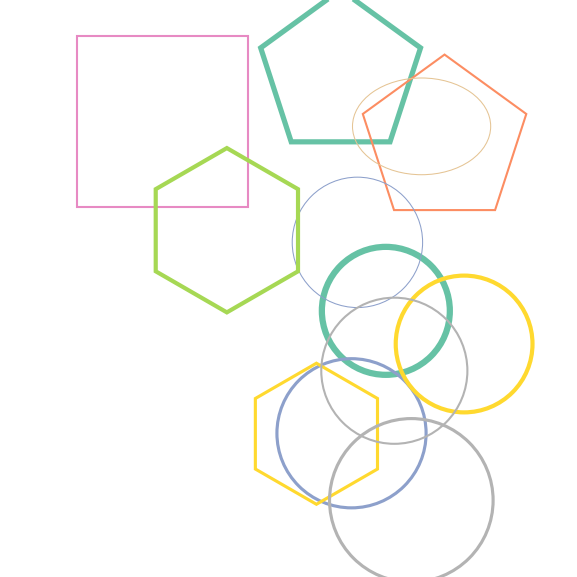[{"shape": "pentagon", "thickness": 2.5, "radius": 0.73, "center": [0.59, 0.871]}, {"shape": "circle", "thickness": 3, "radius": 0.55, "center": [0.668, 0.461]}, {"shape": "pentagon", "thickness": 1, "radius": 0.74, "center": [0.77, 0.756]}, {"shape": "circle", "thickness": 1.5, "radius": 0.65, "center": [0.609, 0.249]}, {"shape": "circle", "thickness": 0.5, "radius": 0.56, "center": [0.619, 0.579]}, {"shape": "square", "thickness": 1, "radius": 0.74, "center": [0.282, 0.789]}, {"shape": "hexagon", "thickness": 2, "radius": 0.71, "center": [0.393, 0.6]}, {"shape": "circle", "thickness": 2, "radius": 0.59, "center": [0.804, 0.403]}, {"shape": "hexagon", "thickness": 1.5, "radius": 0.61, "center": [0.548, 0.248]}, {"shape": "oval", "thickness": 0.5, "radius": 0.6, "center": [0.73, 0.78]}, {"shape": "circle", "thickness": 1, "radius": 0.63, "center": [0.683, 0.357]}, {"shape": "circle", "thickness": 1.5, "radius": 0.71, "center": [0.712, 0.133]}]